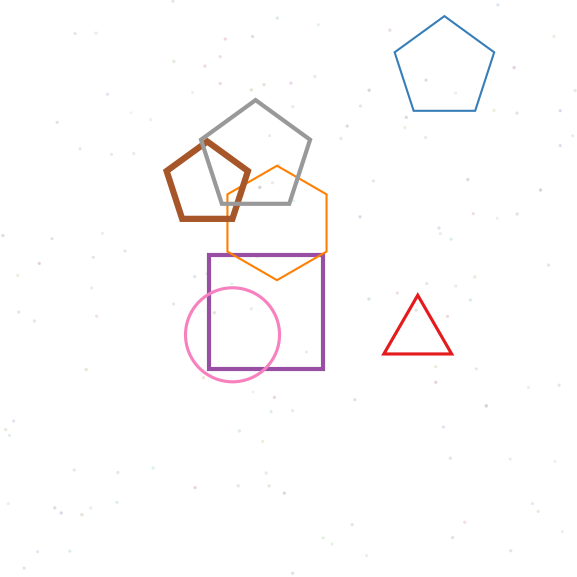[{"shape": "triangle", "thickness": 1.5, "radius": 0.34, "center": [0.723, 0.42]}, {"shape": "pentagon", "thickness": 1, "radius": 0.45, "center": [0.77, 0.881]}, {"shape": "square", "thickness": 2, "radius": 0.49, "center": [0.461, 0.459]}, {"shape": "hexagon", "thickness": 1, "radius": 0.5, "center": [0.48, 0.613]}, {"shape": "pentagon", "thickness": 3, "radius": 0.37, "center": [0.359, 0.68]}, {"shape": "circle", "thickness": 1.5, "radius": 0.41, "center": [0.403, 0.419]}, {"shape": "pentagon", "thickness": 2, "radius": 0.5, "center": [0.443, 0.727]}]